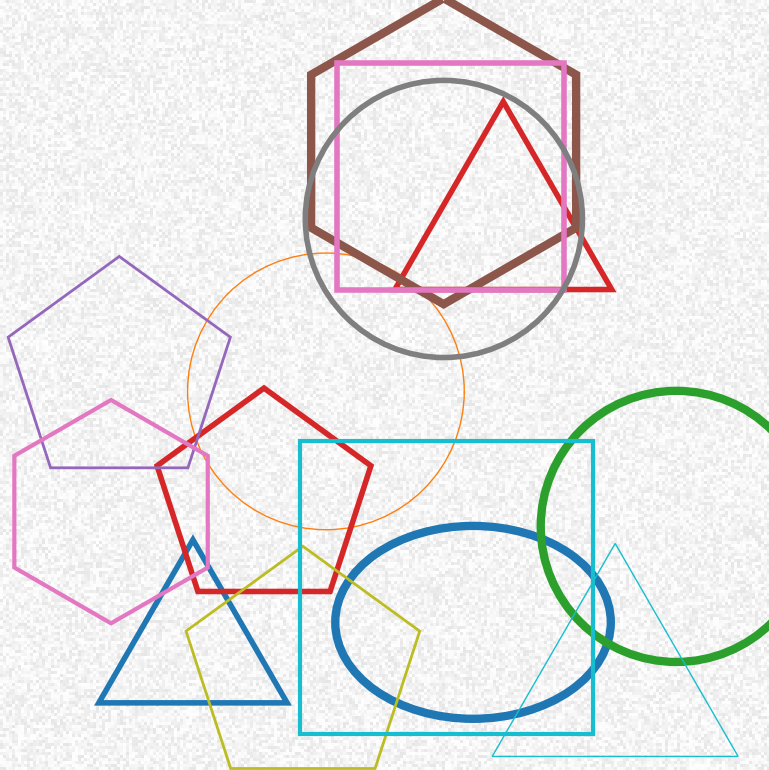[{"shape": "oval", "thickness": 3, "radius": 0.89, "center": [0.614, 0.192]}, {"shape": "triangle", "thickness": 2, "radius": 0.71, "center": [0.251, 0.158]}, {"shape": "circle", "thickness": 0.5, "radius": 0.9, "center": [0.423, 0.492]}, {"shape": "circle", "thickness": 3, "radius": 0.88, "center": [0.878, 0.316]}, {"shape": "triangle", "thickness": 2, "radius": 0.81, "center": [0.654, 0.705]}, {"shape": "pentagon", "thickness": 2, "radius": 0.73, "center": [0.343, 0.35]}, {"shape": "pentagon", "thickness": 1, "radius": 0.76, "center": [0.155, 0.515]}, {"shape": "hexagon", "thickness": 3, "radius": 0.99, "center": [0.576, 0.804]}, {"shape": "hexagon", "thickness": 1.5, "radius": 0.73, "center": [0.144, 0.335]}, {"shape": "square", "thickness": 2, "radius": 0.74, "center": [0.585, 0.771]}, {"shape": "circle", "thickness": 2, "radius": 0.9, "center": [0.576, 0.716]}, {"shape": "pentagon", "thickness": 1, "radius": 0.8, "center": [0.393, 0.131]}, {"shape": "triangle", "thickness": 0.5, "radius": 0.92, "center": [0.799, 0.11]}, {"shape": "square", "thickness": 1.5, "radius": 0.95, "center": [0.58, 0.237]}]